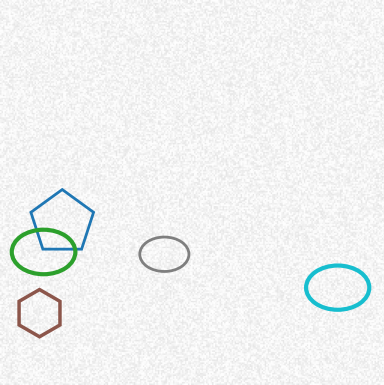[{"shape": "pentagon", "thickness": 2, "radius": 0.43, "center": [0.162, 0.422]}, {"shape": "oval", "thickness": 3, "radius": 0.41, "center": [0.113, 0.346]}, {"shape": "hexagon", "thickness": 2.5, "radius": 0.31, "center": [0.103, 0.187]}, {"shape": "oval", "thickness": 2, "radius": 0.32, "center": [0.427, 0.34]}, {"shape": "oval", "thickness": 3, "radius": 0.41, "center": [0.877, 0.253]}]